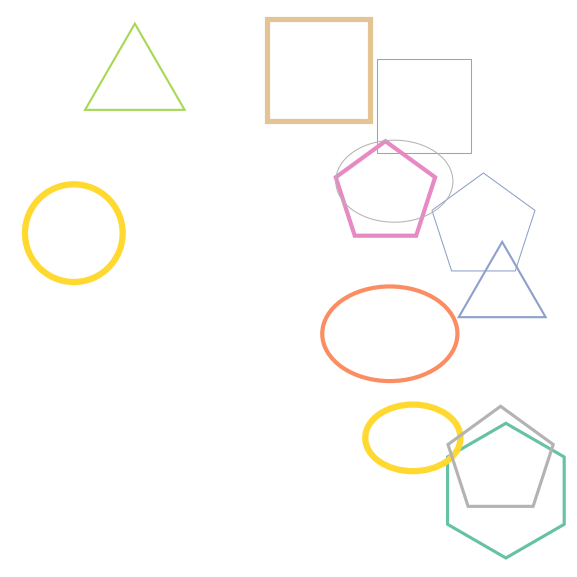[{"shape": "hexagon", "thickness": 1.5, "radius": 0.58, "center": [0.876, 0.15]}, {"shape": "square", "thickness": 0.5, "radius": 0.41, "center": [0.734, 0.815]}, {"shape": "oval", "thickness": 2, "radius": 0.59, "center": [0.675, 0.421]}, {"shape": "triangle", "thickness": 1, "radius": 0.43, "center": [0.87, 0.493]}, {"shape": "pentagon", "thickness": 0.5, "radius": 0.47, "center": [0.837, 0.606]}, {"shape": "pentagon", "thickness": 2, "radius": 0.45, "center": [0.667, 0.664]}, {"shape": "triangle", "thickness": 1, "radius": 0.5, "center": [0.234, 0.859]}, {"shape": "circle", "thickness": 3, "radius": 0.42, "center": [0.128, 0.595]}, {"shape": "oval", "thickness": 3, "radius": 0.41, "center": [0.715, 0.241]}, {"shape": "square", "thickness": 2.5, "radius": 0.44, "center": [0.552, 0.878]}, {"shape": "pentagon", "thickness": 1.5, "radius": 0.48, "center": [0.867, 0.2]}, {"shape": "oval", "thickness": 0.5, "radius": 0.51, "center": [0.683, 0.685]}]